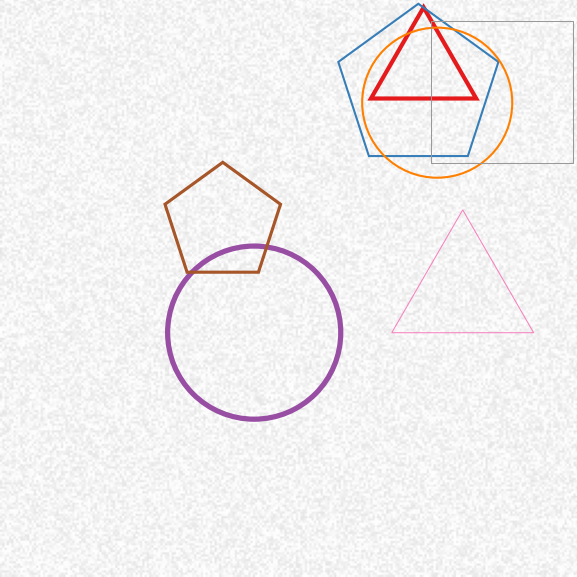[{"shape": "triangle", "thickness": 2, "radius": 0.53, "center": [0.734, 0.881]}, {"shape": "pentagon", "thickness": 1, "radius": 0.73, "center": [0.724, 0.847]}, {"shape": "circle", "thickness": 2.5, "radius": 0.75, "center": [0.44, 0.423]}, {"shape": "circle", "thickness": 1, "radius": 0.65, "center": [0.757, 0.821]}, {"shape": "pentagon", "thickness": 1.5, "radius": 0.53, "center": [0.386, 0.613]}, {"shape": "triangle", "thickness": 0.5, "radius": 0.71, "center": [0.801, 0.494]}, {"shape": "square", "thickness": 0.5, "radius": 0.61, "center": [0.869, 0.84]}]